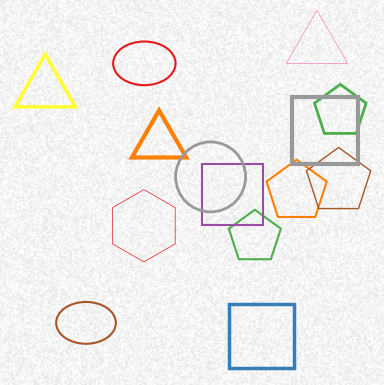[{"shape": "hexagon", "thickness": 0.5, "radius": 0.47, "center": [0.374, 0.414]}, {"shape": "oval", "thickness": 1.5, "radius": 0.41, "center": [0.375, 0.835]}, {"shape": "square", "thickness": 2.5, "radius": 0.42, "center": [0.679, 0.127]}, {"shape": "pentagon", "thickness": 2, "radius": 0.35, "center": [0.884, 0.71]}, {"shape": "pentagon", "thickness": 1.5, "radius": 0.36, "center": [0.662, 0.384]}, {"shape": "square", "thickness": 1.5, "radius": 0.4, "center": [0.603, 0.494]}, {"shape": "pentagon", "thickness": 1.5, "radius": 0.41, "center": [0.77, 0.503]}, {"shape": "triangle", "thickness": 3, "radius": 0.41, "center": [0.413, 0.632]}, {"shape": "triangle", "thickness": 2.5, "radius": 0.45, "center": [0.118, 0.768]}, {"shape": "oval", "thickness": 1.5, "radius": 0.39, "center": [0.223, 0.161]}, {"shape": "pentagon", "thickness": 1, "radius": 0.44, "center": [0.88, 0.529]}, {"shape": "triangle", "thickness": 0.5, "radius": 0.46, "center": [0.823, 0.881]}, {"shape": "square", "thickness": 3, "radius": 0.43, "center": [0.844, 0.662]}, {"shape": "circle", "thickness": 2, "radius": 0.45, "center": [0.547, 0.541]}]